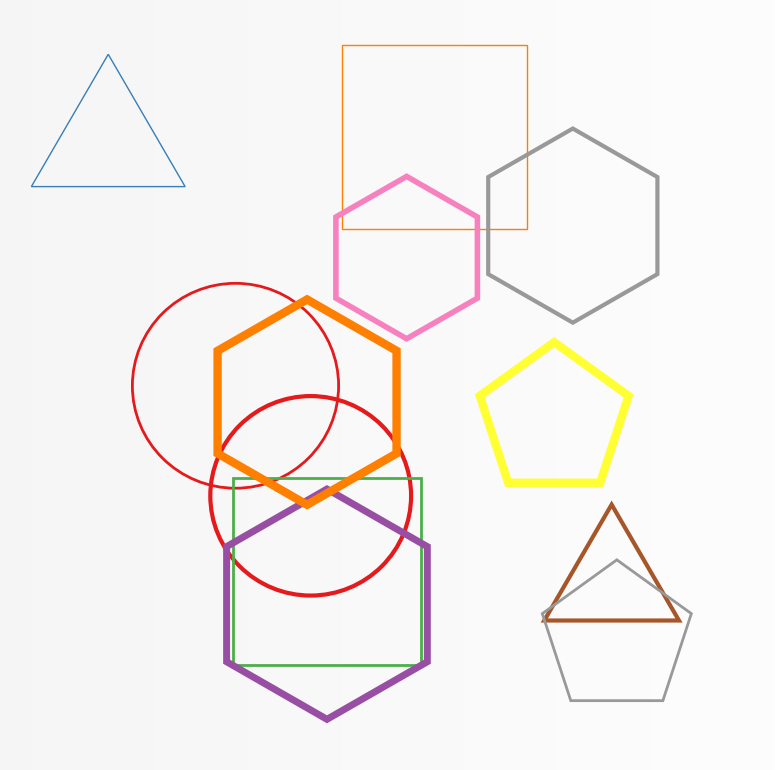[{"shape": "circle", "thickness": 1.5, "radius": 0.65, "center": [0.401, 0.356]}, {"shape": "circle", "thickness": 1, "radius": 0.67, "center": [0.304, 0.499]}, {"shape": "triangle", "thickness": 0.5, "radius": 0.57, "center": [0.14, 0.815]}, {"shape": "square", "thickness": 1, "radius": 0.61, "center": [0.422, 0.257]}, {"shape": "hexagon", "thickness": 2.5, "radius": 0.75, "center": [0.422, 0.215]}, {"shape": "hexagon", "thickness": 3, "radius": 0.67, "center": [0.396, 0.478]}, {"shape": "square", "thickness": 0.5, "radius": 0.6, "center": [0.561, 0.822]}, {"shape": "pentagon", "thickness": 3, "radius": 0.5, "center": [0.715, 0.455]}, {"shape": "triangle", "thickness": 1.5, "radius": 0.5, "center": [0.789, 0.244]}, {"shape": "hexagon", "thickness": 2, "radius": 0.53, "center": [0.525, 0.665]}, {"shape": "hexagon", "thickness": 1.5, "radius": 0.63, "center": [0.739, 0.707]}, {"shape": "pentagon", "thickness": 1, "radius": 0.51, "center": [0.796, 0.172]}]